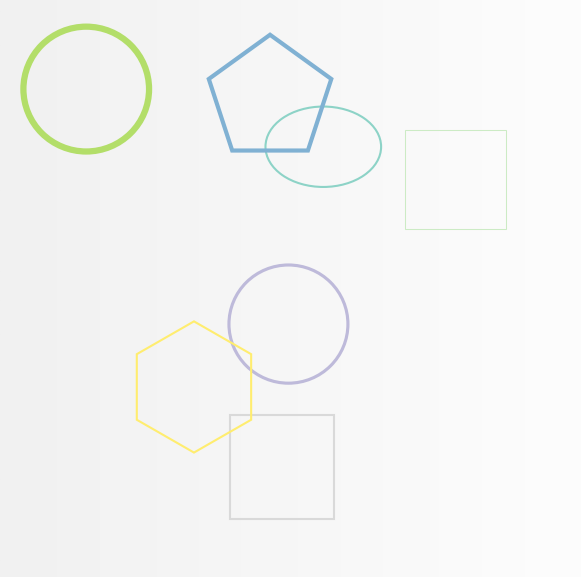[{"shape": "oval", "thickness": 1, "radius": 0.5, "center": [0.556, 0.745]}, {"shape": "circle", "thickness": 1.5, "radius": 0.51, "center": [0.496, 0.438]}, {"shape": "pentagon", "thickness": 2, "radius": 0.55, "center": [0.465, 0.828]}, {"shape": "circle", "thickness": 3, "radius": 0.54, "center": [0.148, 0.845]}, {"shape": "square", "thickness": 1, "radius": 0.45, "center": [0.485, 0.191]}, {"shape": "square", "thickness": 0.5, "radius": 0.43, "center": [0.784, 0.688]}, {"shape": "hexagon", "thickness": 1, "radius": 0.57, "center": [0.334, 0.329]}]